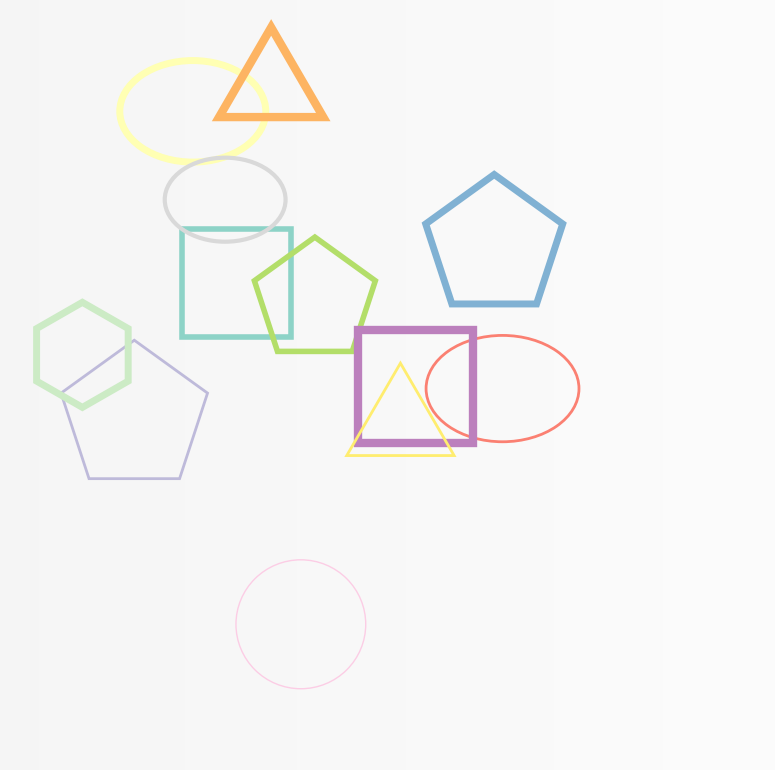[{"shape": "square", "thickness": 2, "radius": 0.35, "center": [0.305, 0.633]}, {"shape": "oval", "thickness": 2.5, "radius": 0.47, "center": [0.249, 0.855]}, {"shape": "pentagon", "thickness": 1, "radius": 0.5, "center": [0.173, 0.459]}, {"shape": "oval", "thickness": 1, "radius": 0.49, "center": [0.648, 0.495]}, {"shape": "pentagon", "thickness": 2.5, "radius": 0.46, "center": [0.638, 0.68]}, {"shape": "triangle", "thickness": 3, "radius": 0.39, "center": [0.35, 0.887]}, {"shape": "pentagon", "thickness": 2, "radius": 0.41, "center": [0.406, 0.61]}, {"shape": "circle", "thickness": 0.5, "radius": 0.42, "center": [0.388, 0.189]}, {"shape": "oval", "thickness": 1.5, "radius": 0.39, "center": [0.291, 0.741]}, {"shape": "square", "thickness": 3, "radius": 0.37, "center": [0.536, 0.498]}, {"shape": "hexagon", "thickness": 2.5, "radius": 0.34, "center": [0.106, 0.539]}, {"shape": "triangle", "thickness": 1, "radius": 0.4, "center": [0.517, 0.448]}]